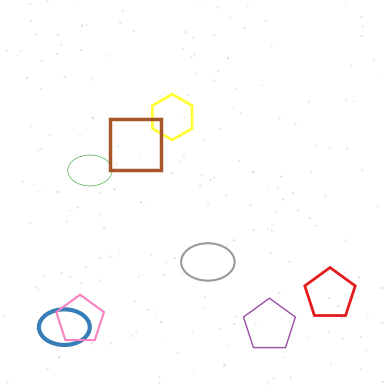[{"shape": "pentagon", "thickness": 2, "radius": 0.34, "center": [0.857, 0.236]}, {"shape": "oval", "thickness": 3, "radius": 0.33, "center": [0.167, 0.15]}, {"shape": "oval", "thickness": 0.5, "radius": 0.29, "center": [0.234, 0.557]}, {"shape": "pentagon", "thickness": 1, "radius": 0.35, "center": [0.7, 0.155]}, {"shape": "hexagon", "thickness": 2, "radius": 0.3, "center": [0.447, 0.696]}, {"shape": "square", "thickness": 2.5, "radius": 0.33, "center": [0.353, 0.626]}, {"shape": "pentagon", "thickness": 1.5, "radius": 0.33, "center": [0.208, 0.169]}, {"shape": "oval", "thickness": 1.5, "radius": 0.35, "center": [0.54, 0.32]}]